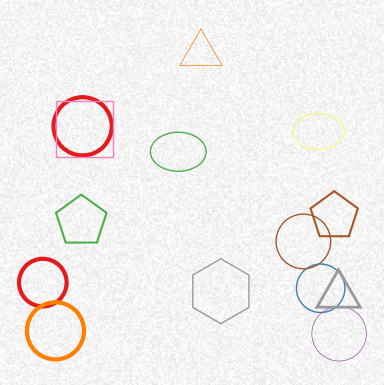[{"shape": "circle", "thickness": 3, "radius": 0.38, "center": [0.215, 0.672]}, {"shape": "circle", "thickness": 3, "radius": 0.31, "center": [0.111, 0.266]}, {"shape": "circle", "thickness": 1, "radius": 0.31, "center": [0.833, 0.251]}, {"shape": "oval", "thickness": 1, "radius": 0.36, "center": [0.463, 0.606]}, {"shape": "pentagon", "thickness": 1.5, "radius": 0.34, "center": [0.211, 0.426]}, {"shape": "circle", "thickness": 0.5, "radius": 0.35, "center": [0.881, 0.133]}, {"shape": "triangle", "thickness": 0.5, "radius": 0.32, "center": [0.522, 0.862]}, {"shape": "circle", "thickness": 3, "radius": 0.37, "center": [0.144, 0.141]}, {"shape": "oval", "thickness": 0.5, "radius": 0.34, "center": [0.827, 0.658]}, {"shape": "circle", "thickness": 1, "radius": 0.36, "center": [0.788, 0.373]}, {"shape": "pentagon", "thickness": 1.5, "radius": 0.32, "center": [0.868, 0.439]}, {"shape": "square", "thickness": 1, "radius": 0.37, "center": [0.219, 0.665]}, {"shape": "hexagon", "thickness": 1, "radius": 0.42, "center": [0.574, 0.244]}, {"shape": "triangle", "thickness": 2, "radius": 0.32, "center": [0.879, 0.235]}]